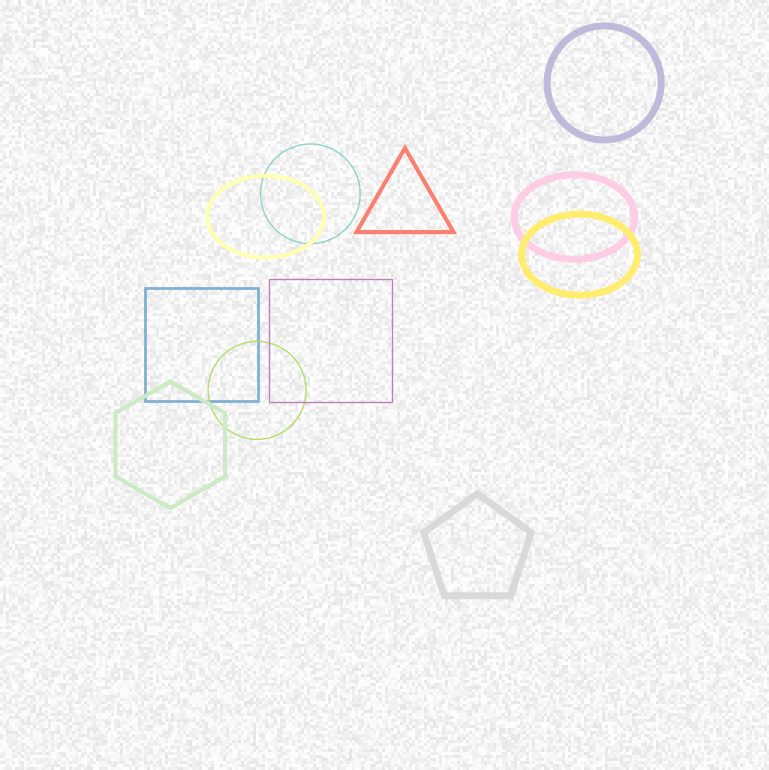[{"shape": "circle", "thickness": 0.5, "radius": 0.32, "center": [0.403, 0.748]}, {"shape": "oval", "thickness": 1.5, "radius": 0.38, "center": [0.345, 0.719]}, {"shape": "circle", "thickness": 2.5, "radius": 0.37, "center": [0.785, 0.892]}, {"shape": "triangle", "thickness": 1.5, "radius": 0.36, "center": [0.526, 0.735]}, {"shape": "square", "thickness": 1, "radius": 0.37, "center": [0.262, 0.553]}, {"shape": "circle", "thickness": 0.5, "radius": 0.32, "center": [0.334, 0.493]}, {"shape": "oval", "thickness": 2.5, "radius": 0.39, "center": [0.746, 0.718]}, {"shape": "pentagon", "thickness": 2.5, "radius": 0.37, "center": [0.62, 0.286]}, {"shape": "square", "thickness": 0.5, "radius": 0.4, "center": [0.43, 0.558]}, {"shape": "hexagon", "thickness": 1.5, "radius": 0.41, "center": [0.221, 0.422]}, {"shape": "oval", "thickness": 2.5, "radius": 0.38, "center": [0.753, 0.669]}]